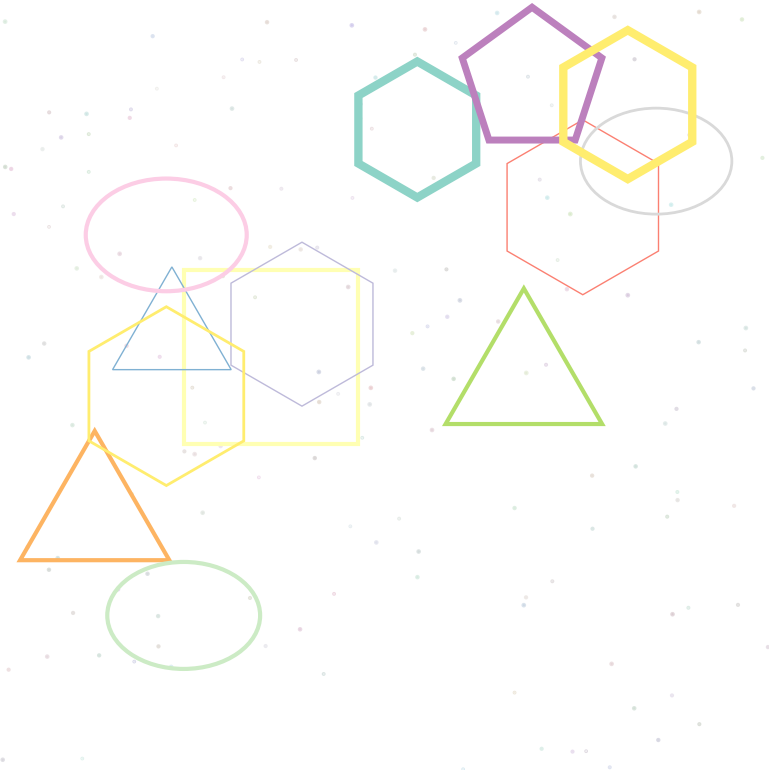[{"shape": "hexagon", "thickness": 3, "radius": 0.44, "center": [0.542, 0.832]}, {"shape": "square", "thickness": 1.5, "radius": 0.57, "center": [0.352, 0.536]}, {"shape": "hexagon", "thickness": 0.5, "radius": 0.53, "center": [0.392, 0.579]}, {"shape": "hexagon", "thickness": 0.5, "radius": 0.57, "center": [0.757, 0.731]}, {"shape": "triangle", "thickness": 0.5, "radius": 0.44, "center": [0.223, 0.564]}, {"shape": "triangle", "thickness": 1.5, "radius": 0.56, "center": [0.123, 0.328]}, {"shape": "triangle", "thickness": 1.5, "radius": 0.59, "center": [0.68, 0.508]}, {"shape": "oval", "thickness": 1.5, "radius": 0.52, "center": [0.216, 0.695]}, {"shape": "oval", "thickness": 1, "radius": 0.49, "center": [0.852, 0.791]}, {"shape": "pentagon", "thickness": 2.5, "radius": 0.48, "center": [0.691, 0.895]}, {"shape": "oval", "thickness": 1.5, "radius": 0.5, "center": [0.239, 0.201]}, {"shape": "hexagon", "thickness": 3, "radius": 0.48, "center": [0.815, 0.864]}, {"shape": "hexagon", "thickness": 1, "radius": 0.58, "center": [0.216, 0.486]}]